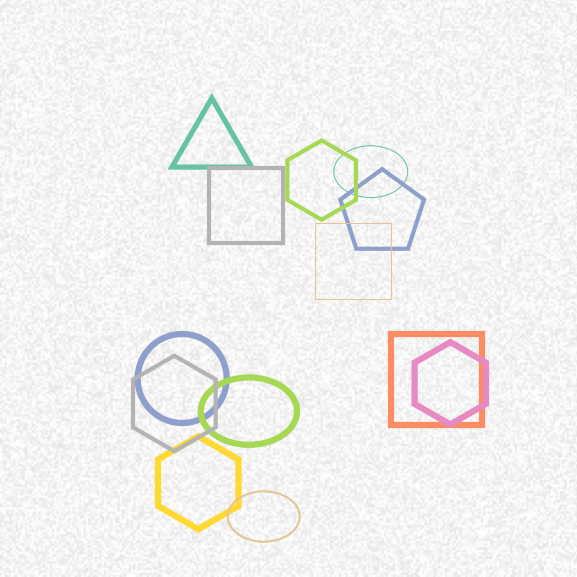[{"shape": "oval", "thickness": 0.5, "radius": 0.32, "center": [0.642, 0.702]}, {"shape": "triangle", "thickness": 2.5, "radius": 0.4, "center": [0.367, 0.75]}, {"shape": "square", "thickness": 3, "radius": 0.39, "center": [0.756, 0.342]}, {"shape": "pentagon", "thickness": 2, "radius": 0.38, "center": [0.662, 0.63]}, {"shape": "circle", "thickness": 3, "radius": 0.39, "center": [0.315, 0.344]}, {"shape": "hexagon", "thickness": 3, "radius": 0.36, "center": [0.78, 0.335]}, {"shape": "hexagon", "thickness": 2, "radius": 0.34, "center": [0.557, 0.687]}, {"shape": "oval", "thickness": 3, "radius": 0.42, "center": [0.431, 0.287]}, {"shape": "hexagon", "thickness": 3, "radius": 0.4, "center": [0.343, 0.163]}, {"shape": "oval", "thickness": 1, "radius": 0.31, "center": [0.457, 0.105]}, {"shape": "square", "thickness": 0.5, "radius": 0.33, "center": [0.611, 0.547]}, {"shape": "square", "thickness": 2, "radius": 0.32, "center": [0.426, 0.643]}, {"shape": "hexagon", "thickness": 2, "radius": 0.41, "center": [0.302, 0.301]}]